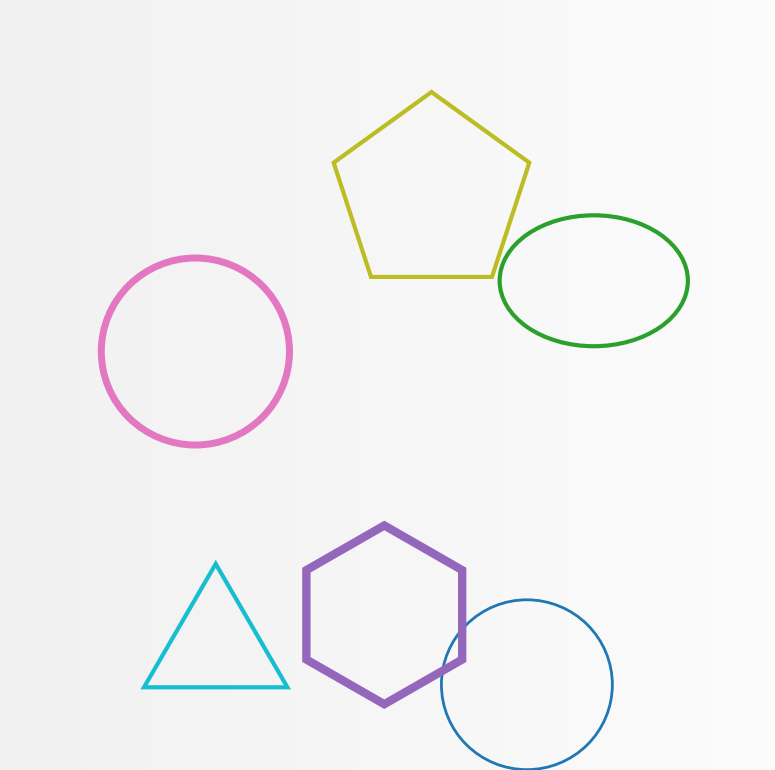[{"shape": "circle", "thickness": 1, "radius": 0.55, "center": [0.68, 0.111]}, {"shape": "oval", "thickness": 1.5, "radius": 0.61, "center": [0.766, 0.635]}, {"shape": "hexagon", "thickness": 3, "radius": 0.58, "center": [0.496, 0.202]}, {"shape": "circle", "thickness": 2.5, "radius": 0.61, "center": [0.252, 0.544]}, {"shape": "pentagon", "thickness": 1.5, "radius": 0.66, "center": [0.557, 0.748]}, {"shape": "triangle", "thickness": 1.5, "radius": 0.53, "center": [0.278, 0.161]}]